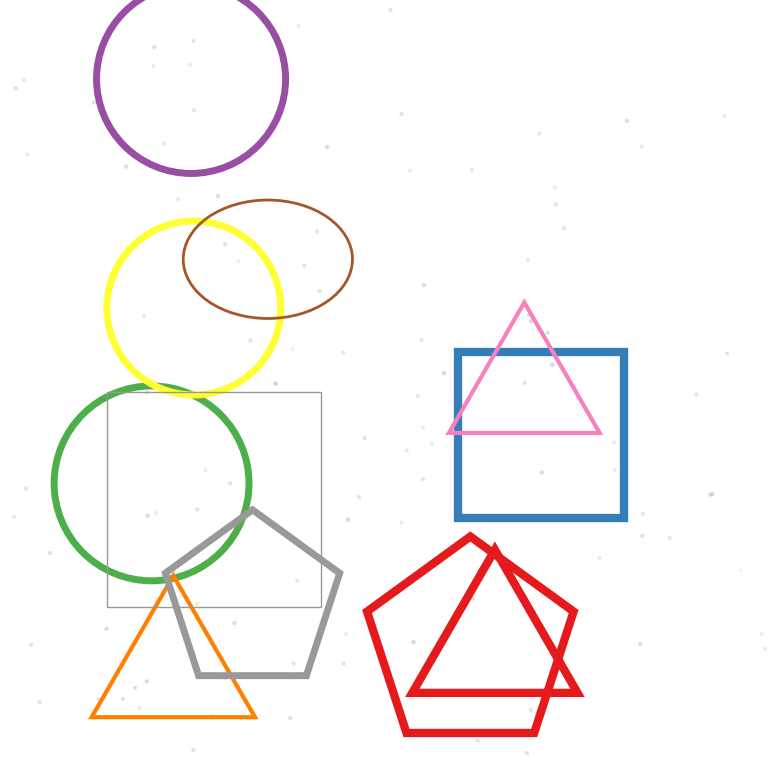[{"shape": "triangle", "thickness": 3, "radius": 0.62, "center": [0.643, 0.162]}, {"shape": "pentagon", "thickness": 3, "radius": 0.71, "center": [0.611, 0.162]}, {"shape": "square", "thickness": 3, "radius": 0.54, "center": [0.703, 0.436]}, {"shape": "circle", "thickness": 2.5, "radius": 0.63, "center": [0.197, 0.372]}, {"shape": "circle", "thickness": 2.5, "radius": 0.61, "center": [0.248, 0.897]}, {"shape": "triangle", "thickness": 1.5, "radius": 0.61, "center": [0.225, 0.13]}, {"shape": "circle", "thickness": 2.5, "radius": 0.56, "center": [0.252, 0.6]}, {"shape": "oval", "thickness": 1, "radius": 0.55, "center": [0.348, 0.663]}, {"shape": "triangle", "thickness": 1.5, "radius": 0.56, "center": [0.681, 0.494]}, {"shape": "pentagon", "thickness": 2.5, "radius": 0.6, "center": [0.328, 0.219]}, {"shape": "square", "thickness": 0.5, "radius": 0.7, "center": [0.278, 0.351]}]